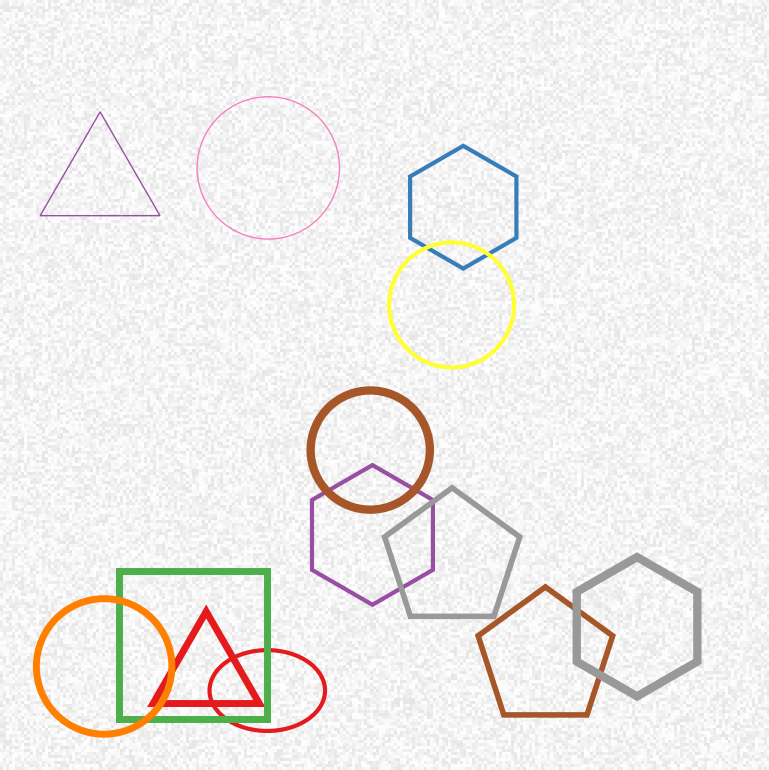[{"shape": "triangle", "thickness": 2.5, "radius": 0.4, "center": [0.268, 0.126]}, {"shape": "oval", "thickness": 1.5, "radius": 0.38, "center": [0.347, 0.103]}, {"shape": "hexagon", "thickness": 1.5, "radius": 0.4, "center": [0.602, 0.731]}, {"shape": "square", "thickness": 2.5, "radius": 0.48, "center": [0.25, 0.162]}, {"shape": "hexagon", "thickness": 1.5, "radius": 0.45, "center": [0.484, 0.305]}, {"shape": "triangle", "thickness": 0.5, "radius": 0.45, "center": [0.13, 0.765]}, {"shape": "circle", "thickness": 2.5, "radius": 0.44, "center": [0.135, 0.134]}, {"shape": "circle", "thickness": 1.5, "radius": 0.41, "center": [0.586, 0.604]}, {"shape": "circle", "thickness": 3, "radius": 0.39, "center": [0.481, 0.416]}, {"shape": "pentagon", "thickness": 2, "radius": 0.46, "center": [0.708, 0.146]}, {"shape": "circle", "thickness": 0.5, "radius": 0.46, "center": [0.348, 0.782]}, {"shape": "pentagon", "thickness": 2, "radius": 0.46, "center": [0.587, 0.274]}, {"shape": "hexagon", "thickness": 3, "radius": 0.45, "center": [0.827, 0.186]}]